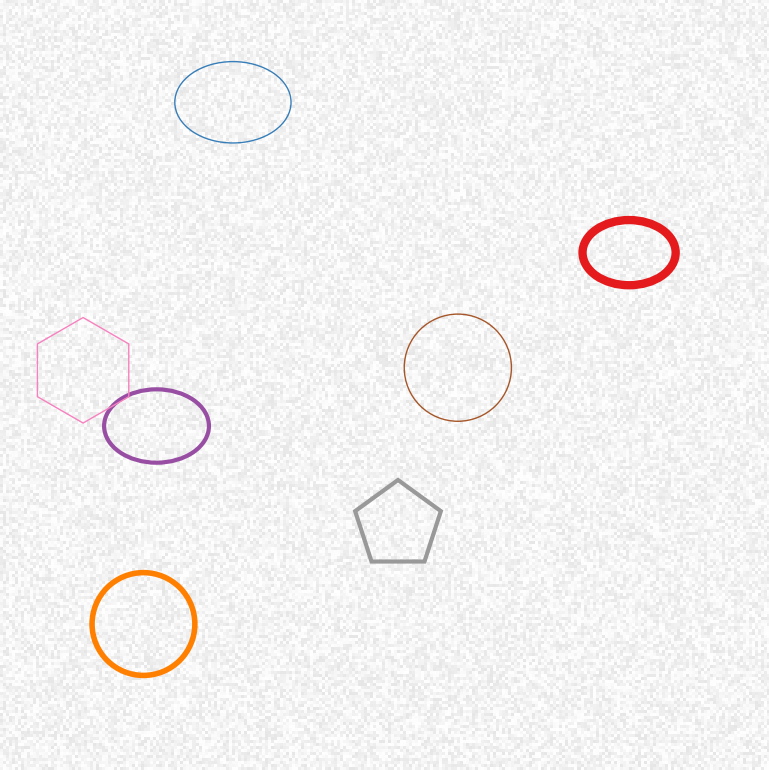[{"shape": "oval", "thickness": 3, "radius": 0.3, "center": [0.817, 0.672]}, {"shape": "oval", "thickness": 0.5, "radius": 0.38, "center": [0.302, 0.867]}, {"shape": "oval", "thickness": 1.5, "radius": 0.34, "center": [0.203, 0.447]}, {"shape": "circle", "thickness": 2, "radius": 0.33, "center": [0.186, 0.19]}, {"shape": "circle", "thickness": 0.5, "radius": 0.35, "center": [0.595, 0.522]}, {"shape": "hexagon", "thickness": 0.5, "radius": 0.34, "center": [0.108, 0.519]}, {"shape": "pentagon", "thickness": 1.5, "radius": 0.29, "center": [0.517, 0.318]}]